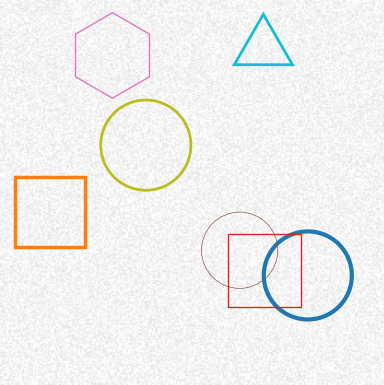[{"shape": "circle", "thickness": 3, "radius": 0.57, "center": [0.8, 0.285]}, {"shape": "square", "thickness": 2.5, "radius": 0.45, "center": [0.129, 0.449]}, {"shape": "square", "thickness": 1, "radius": 0.48, "center": [0.686, 0.298]}, {"shape": "circle", "thickness": 0.5, "radius": 0.5, "center": [0.623, 0.35]}, {"shape": "hexagon", "thickness": 1, "radius": 0.55, "center": [0.292, 0.856]}, {"shape": "circle", "thickness": 2, "radius": 0.59, "center": [0.379, 0.623]}, {"shape": "triangle", "thickness": 2, "radius": 0.44, "center": [0.684, 0.876]}]